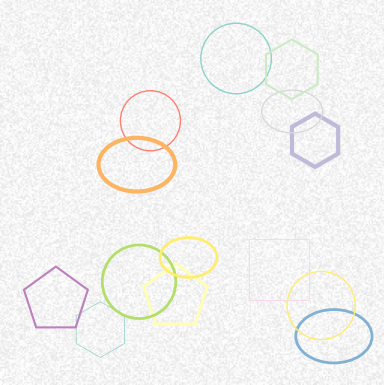[{"shape": "hexagon", "thickness": 0.5, "radius": 0.36, "center": [0.261, 0.144]}, {"shape": "circle", "thickness": 1, "radius": 0.46, "center": [0.613, 0.848]}, {"shape": "pentagon", "thickness": 2, "radius": 0.43, "center": [0.456, 0.229]}, {"shape": "hexagon", "thickness": 3, "radius": 0.35, "center": [0.818, 0.636]}, {"shape": "circle", "thickness": 1, "radius": 0.39, "center": [0.391, 0.686]}, {"shape": "oval", "thickness": 2, "radius": 0.5, "center": [0.867, 0.127]}, {"shape": "oval", "thickness": 3, "radius": 0.5, "center": [0.356, 0.572]}, {"shape": "circle", "thickness": 2, "radius": 0.48, "center": [0.361, 0.268]}, {"shape": "square", "thickness": 0.5, "radius": 0.39, "center": [0.725, 0.3]}, {"shape": "oval", "thickness": 1, "radius": 0.4, "center": [0.759, 0.71]}, {"shape": "pentagon", "thickness": 1.5, "radius": 0.44, "center": [0.145, 0.22]}, {"shape": "hexagon", "thickness": 1.5, "radius": 0.39, "center": [0.758, 0.82]}, {"shape": "oval", "thickness": 2, "radius": 0.37, "center": [0.49, 0.331]}, {"shape": "circle", "thickness": 1, "radius": 0.44, "center": [0.834, 0.207]}]